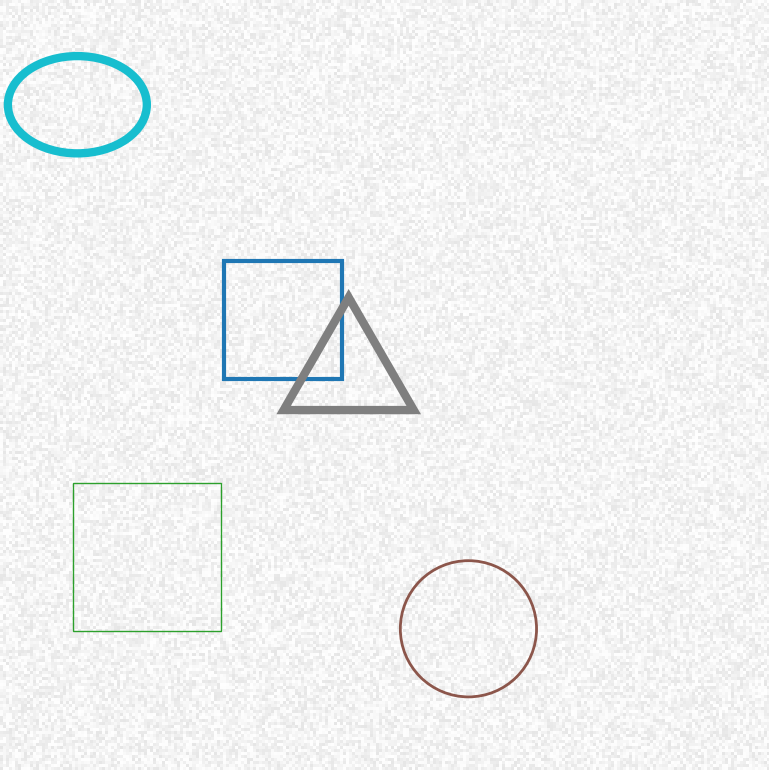[{"shape": "square", "thickness": 1.5, "radius": 0.38, "center": [0.367, 0.584]}, {"shape": "square", "thickness": 0.5, "radius": 0.48, "center": [0.191, 0.277]}, {"shape": "circle", "thickness": 1, "radius": 0.44, "center": [0.608, 0.183]}, {"shape": "triangle", "thickness": 3, "radius": 0.49, "center": [0.453, 0.516]}, {"shape": "oval", "thickness": 3, "radius": 0.45, "center": [0.1, 0.864]}]